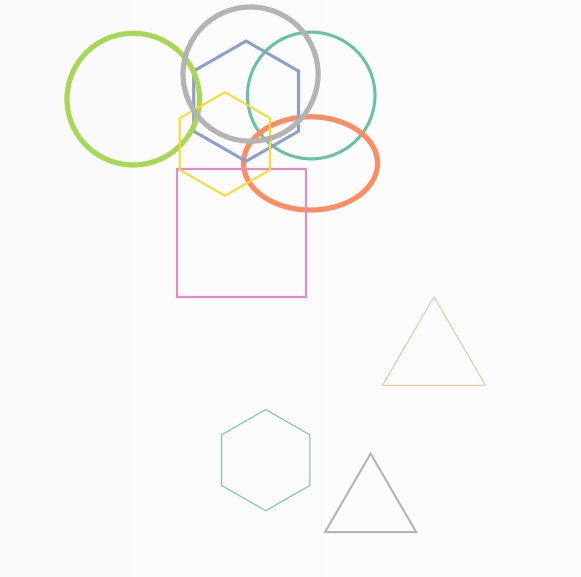[{"shape": "circle", "thickness": 1.5, "radius": 0.55, "center": [0.535, 0.834]}, {"shape": "hexagon", "thickness": 0.5, "radius": 0.44, "center": [0.457, 0.202]}, {"shape": "oval", "thickness": 2.5, "radius": 0.58, "center": [0.534, 0.716]}, {"shape": "hexagon", "thickness": 1.5, "radius": 0.52, "center": [0.423, 0.824]}, {"shape": "square", "thickness": 1, "radius": 0.55, "center": [0.416, 0.596]}, {"shape": "circle", "thickness": 2.5, "radius": 0.57, "center": [0.229, 0.828]}, {"shape": "hexagon", "thickness": 1, "radius": 0.45, "center": [0.387, 0.75]}, {"shape": "triangle", "thickness": 0.5, "radius": 0.51, "center": [0.747, 0.383]}, {"shape": "triangle", "thickness": 1, "radius": 0.45, "center": [0.638, 0.123]}, {"shape": "circle", "thickness": 2.5, "radius": 0.58, "center": [0.431, 0.871]}]